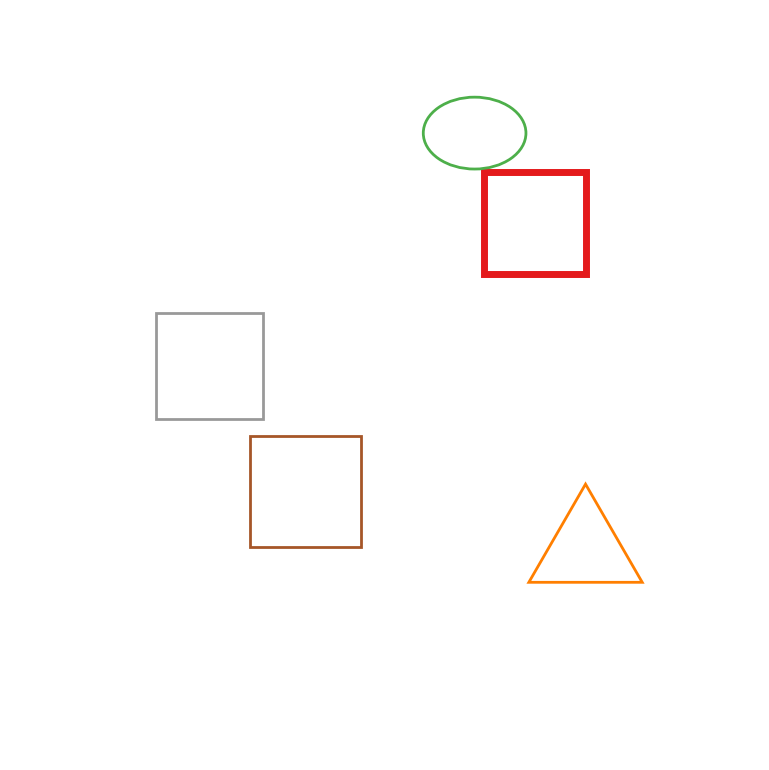[{"shape": "square", "thickness": 2.5, "radius": 0.33, "center": [0.695, 0.71]}, {"shape": "oval", "thickness": 1, "radius": 0.33, "center": [0.616, 0.827]}, {"shape": "triangle", "thickness": 1, "radius": 0.43, "center": [0.76, 0.286]}, {"shape": "square", "thickness": 1, "radius": 0.36, "center": [0.396, 0.362]}, {"shape": "square", "thickness": 1, "radius": 0.35, "center": [0.273, 0.525]}]